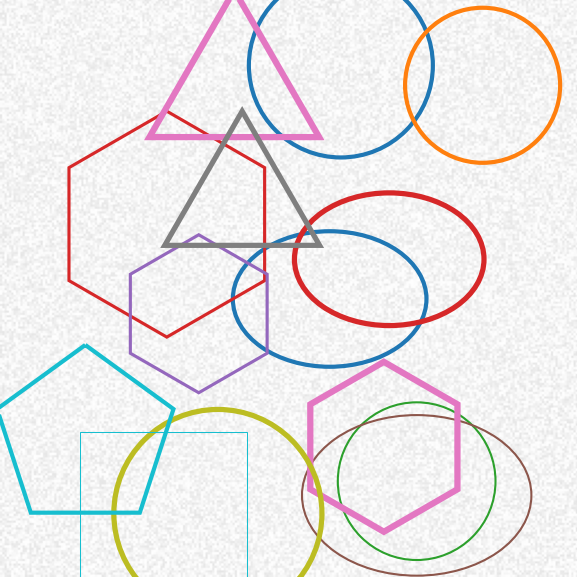[{"shape": "circle", "thickness": 2, "radius": 0.8, "center": [0.59, 0.886]}, {"shape": "oval", "thickness": 2, "radius": 0.84, "center": [0.571, 0.481]}, {"shape": "circle", "thickness": 2, "radius": 0.67, "center": [0.836, 0.851]}, {"shape": "circle", "thickness": 1, "radius": 0.68, "center": [0.721, 0.166]}, {"shape": "hexagon", "thickness": 1.5, "radius": 0.98, "center": [0.289, 0.611]}, {"shape": "oval", "thickness": 2.5, "radius": 0.82, "center": [0.674, 0.55]}, {"shape": "hexagon", "thickness": 1.5, "radius": 0.68, "center": [0.344, 0.456]}, {"shape": "oval", "thickness": 1, "radius": 0.99, "center": [0.722, 0.141]}, {"shape": "hexagon", "thickness": 3, "radius": 0.74, "center": [0.665, 0.225]}, {"shape": "triangle", "thickness": 3, "radius": 0.85, "center": [0.406, 0.847]}, {"shape": "triangle", "thickness": 2.5, "radius": 0.77, "center": [0.419, 0.652]}, {"shape": "circle", "thickness": 2.5, "radius": 0.9, "center": [0.377, 0.11]}, {"shape": "square", "thickness": 0.5, "radius": 0.73, "center": [0.283, 0.106]}, {"shape": "pentagon", "thickness": 2, "radius": 0.8, "center": [0.148, 0.241]}]